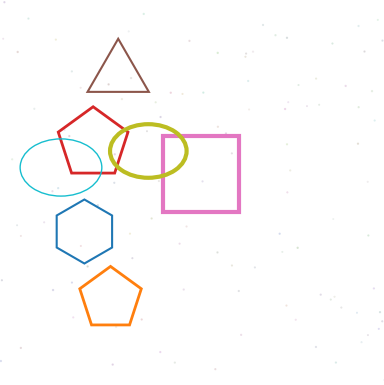[{"shape": "hexagon", "thickness": 1.5, "radius": 0.42, "center": [0.219, 0.399]}, {"shape": "pentagon", "thickness": 2, "radius": 0.42, "center": [0.287, 0.224]}, {"shape": "pentagon", "thickness": 2, "radius": 0.48, "center": [0.242, 0.627]}, {"shape": "triangle", "thickness": 1.5, "radius": 0.46, "center": [0.307, 0.807]}, {"shape": "square", "thickness": 3, "radius": 0.5, "center": [0.522, 0.548]}, {"shape": "oval", "thickness": 3, "radius": 0.5, "center": [0.385, 0.608]}, {"shape": "oval", "thickness": 1, "radius": 0.53, "center": [0.158, 0.565]}]